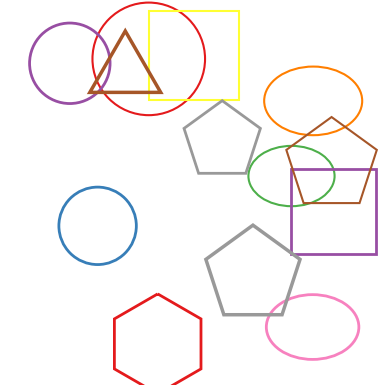[{"shape": "hexagon", "thickness": 2, "radius": 0.65, "center": [0.41, 0.107]}, {"shape": "circle", "thickness": 1.5, "radius": 0.73, "center": [0.386, 0.847]}, {"shape": "circle", "thickness": 2, "radius": 0.5, "center": [0.254, 0.413]}, {"shape": "oval", "thickness": 1.5, "radius": 0.56, "center": [0.757, 0.543]}, {"shape": "square", "thickness": 2, "radius": 0.55, "center": [0.866, 0.451]}, {"shape": "circle", "thickness": 2, "radius": 0.52, "center": [0.181, 0.836]}, {"shape": "oval", "thickness": 1.5, "radius": 0.64, "center": [0.813, 0.738]}, {"shape": "square", "thickness": 1.5, "radius": 0.58, "center": [0.503, 0.856]}, {"shape": "triangle", "thickness": 2.5, "radius": 0.53, "center": [0.325, 0.813]}, {"shape": "pentagon", "thickness": 1.5, "radius": 0.62, "center": [0.861, 0.572]}, {"shape": "oval", "thickness": 2, "radius": 0.6, "center": [0.812, 0.151]}, {"shape": "pentagon", "thickness": 2, "radius": 0.52, "center": [0.577, 0.634]}, {"shape": "pentagon", "thickness": 2.5, "radius": 0.64, "center": [0.657, 0.287]}]